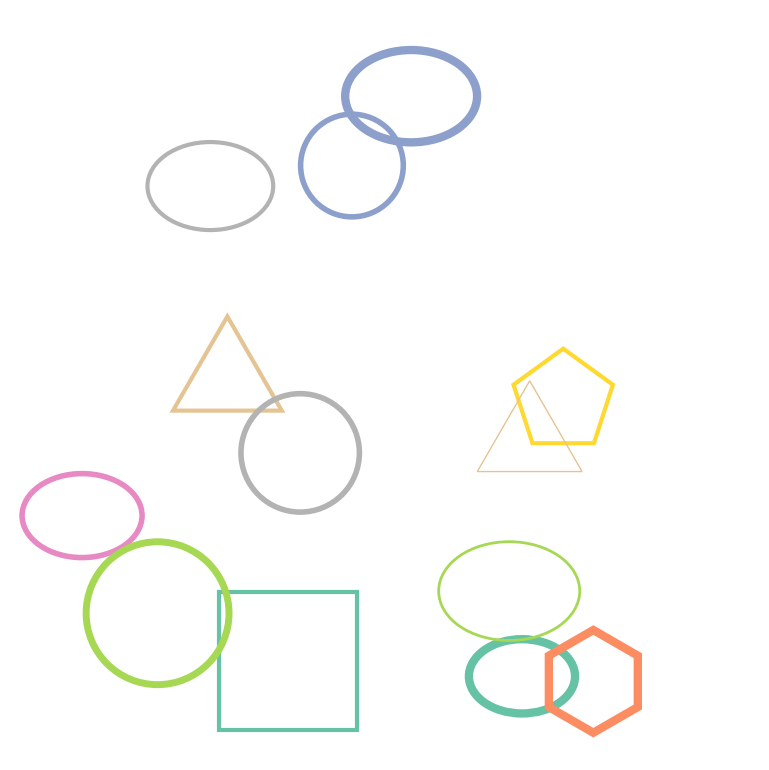[{"shape": "square", "thickness": 1.5, "radius": 0.45, "center": [0.374, 0.142]}, {"shape": "oval", "thickness": 3, "radius": 0.34, "center": [0.678, 0.122]}, {"shape": "hexagon", "thickness": 3, "radius": 0.33, "center": [0.771, 0.115]}, {"shape": "circle", "thickness": 2, "radius": 0.33, "center": [0.457, 0.785]}, {"shape": "oval", "thickness": 3, "radius": 0.43, "center": [0.534, 0.875]}, {"shape": "oval", "thickness": 2, "radius": 0.39, "center": [0.107, 0.33]}, {"shape": "oval", "thickness": 1, "radius": 0.46, "center": [0.661, 0.232]}, {"shape": "circle", "thickness": 2.5, "radius": 0.46, "center": [0.205, 0.204]}, {"shape": "pentagon", "thickness": 1.5, "radius": 0.34, "center": [0.731, 0.479]}, {"shape": "triangle", "thickness": 0.5, "radius": 0.39, "center": [0.688, 0.427]}, {"shape": "triangle", "thickness": 1.5, "radius": 0.41, "center": [0.295, 0.507]}, {"shape": "oval", "thickness": 1.5, "radius": 0.41, "center": [0.273, 0.758]}, {"shape": "circle", "thickness": 2, "radius": 0.38, "center": [0.39, 0.412]}]